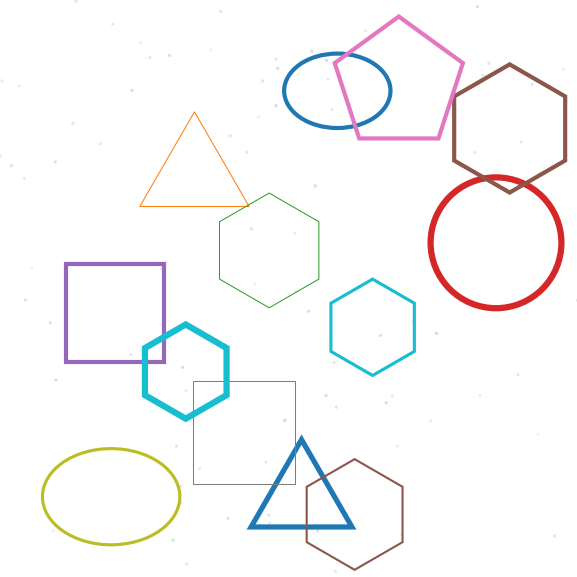[{"shape": "triangle", "thickness": 2.5, "radius": 0.5, "center": [0.522, 0.137]}, {"shape": "oval", "thickness": 2, "radius": 0.46, "center": [0.584, 0.842]}, {"shape": "triangle", "thickness": 0.5, "radius": 0.55, "center": [0.337, 0.696]}, {"shape": "hexagon", "thickness": 0.5, "radius": 0.5, "center": [0.466, 0.566]}, {"shape": "circle", "thickness": 3, "radius": 0.57, "center": [0.859, 0.579]}, {"shape": "square", "thickness": 2, "radius": 0.42, "center": [0.199, 0.457]}, {"shape": "hexagon", "thickness": 2, "radius": 0.55, "center": [0.883, 0.777]}, {"shape": "hexagon", "thickness": 1, "radius": 0.48, "center": [0.614, 0.108]}, {"shape": "pentagon", "thickness": 2, "radius": 0.58, "center": [0.691, 0.854]}, {"shape": "square", "thickness": 0.5, "radius": 0.44, "center": [0.422, 0.25]}, {"shape": "oval", "thickness": 1.5, "radius": 0.59, "center": [0.192, 0.139]}, {"shape": "hexagon", "thickness": 1.5, "radius": 0.42, "center": [0.645, 0.432]}, {"shape": "hexagon", "thickness": 3, "radius": 0.41, "center": [0.322, 0.356]}]